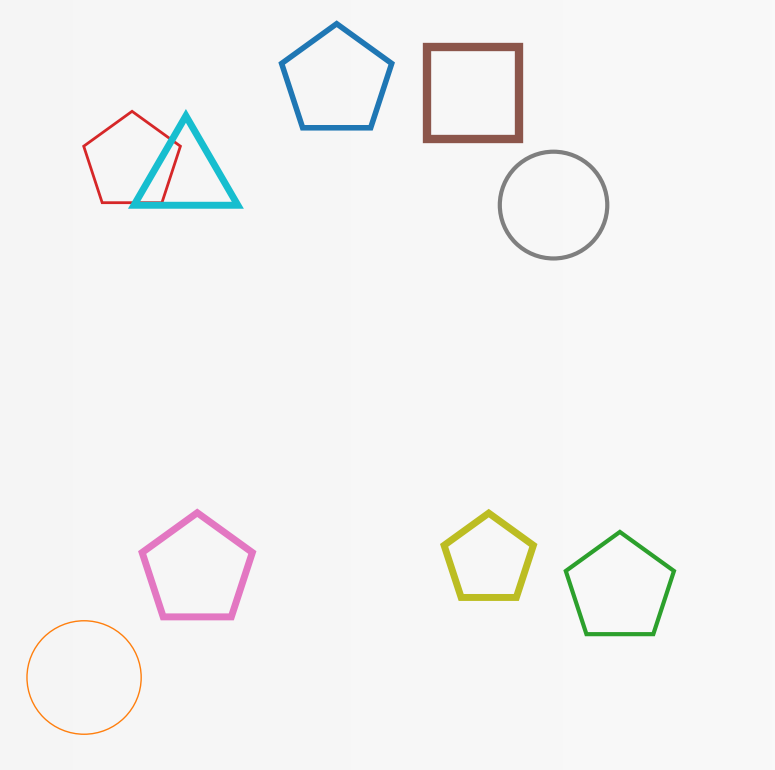[{"shape": "pentagon", "thickness": 2, "radius": 0.37, "center": [0.434, 0.894]}, {"shape": "circle", "thickness": 0.5, "radius": 0.37, "center": [0.108, 0.12]}, {"shape": "pentagon", "thickness": 1.5, "radius": 0.37, "center": [0.8, 0.236]}, {"shape": "pentagon", "thickness": 1, "radius": 0.33, "center": [0.17, 0.79]}, {"shape": "square", "thickness": 3, "radius": 0.3, "center": [0.611, 0.879]}, {"shape": "pentagon", "thickness": 2.5, "radius": 0.37, "center": [0.255, 0.259]}, {"shape": "circle", "thickness": 1.5, "radius": 0.35, "center": [0.714, 0.734]}, {"shape": "pentagon", "thickness": 2.5, "radius": 0.3, "center": [0.631, 0.273]}, {"shape": "triangle", "thickness": 2.5, "radius": 0.39, "center": [0.24, 0.772]}]